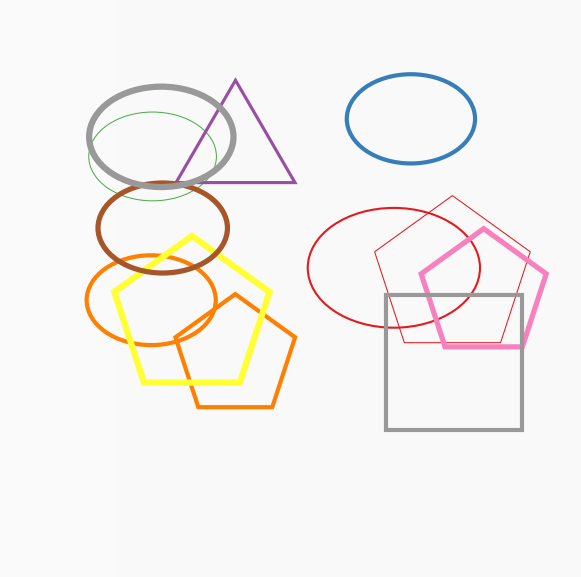[{"shape": "oval", "thickness": 1, "radius": 0.74, "center": [0.678, 0.535]}, {"shape": "pentagon", "thickness": 0.5, "radius": 0.7, "center": [0.778, 0.52]}, {"shape": "oval", "thickness": 2, "radius": 0.55, "center": [0.707, 0.793]}, {"shape": "oval", "thickness": 0.5, "radius": 0.55, "center": [0.263, 0.728]}, {"shape": "triangle", "thickness": 1.5, "radius": 0.59, "center": [0.405, 0.742]}, {"shape": "oval", "thickness": 2, "radius": 0.56, "center": [0.26, 0.479]}, {"shape": "pentagon", "thickness": 2, "radius": 0.54, "center": [0.405, 0.382]}, {"shape": "pentagon", "thickness": 3, "radius": 0.7, "center": [0.33, 0.45]}, {"shape": "oval", "thickness": 2.5, "radius": 0.56, "center": [0.28, 0.604]}, {"shape": "pentagon", "thickness": 2.5, "radius": 0.57, "center": [0.832, 0.49]}, {"shape": "oval", "thickness": 3, "radius": 0.62, "center": [0.278, 0.762]}, {"shape": "square", "thickness": 2, "radius": 0.58, "center": [0.781, 0.372]}]